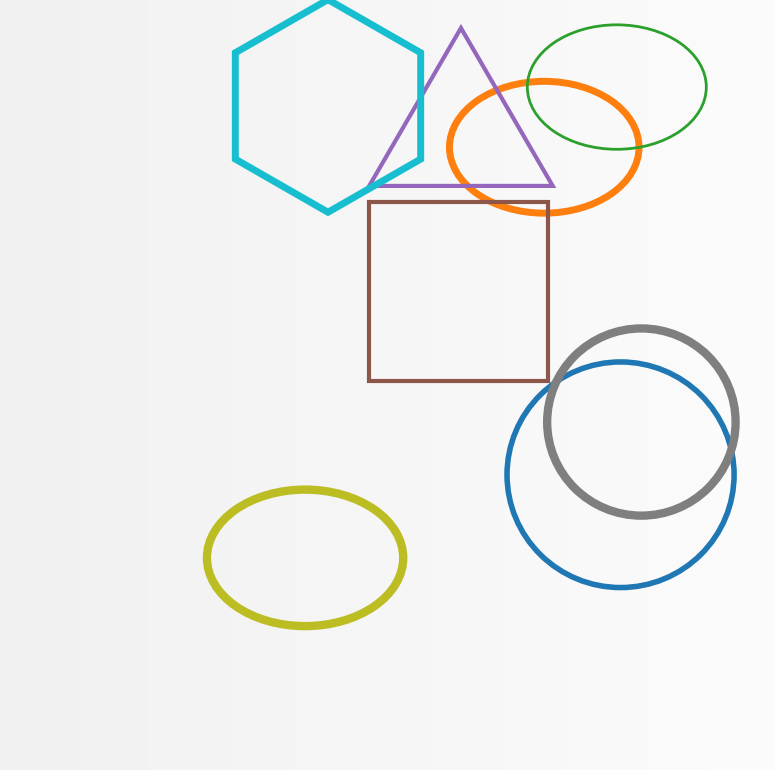[{"shape": "circle", "thickness": 2, "radius": 0.73, "center": [0.801, 0.383]}, {"shape": "oval", "thickness": 2.5, "radius": 0.61, "center": [0.702, 0.809]}, {"shape": "oval", "thickness": 1, "radius": 0.58, "center": [0.796, 0.887]}, {"shape": "triangle", "thickness": 1.5, "radius": 0.68, "center": [0.595, 0.827]}, {"shape": "square", "thickness": 1.5, "radius": 0.58, "center": [0.592, 0.621]}, {"shape": "circle", "thickness": 3, "radius": 0.61, "center": [0.828, 0.452]}, {"shape": "oval", "thickness": 3, "radius": 0.63, "center": [0.394, 0.276]}, {"shape": "hexagon", "thickness": 2.5, "radius": 0.69, "center": [0.423, 0.862]}]